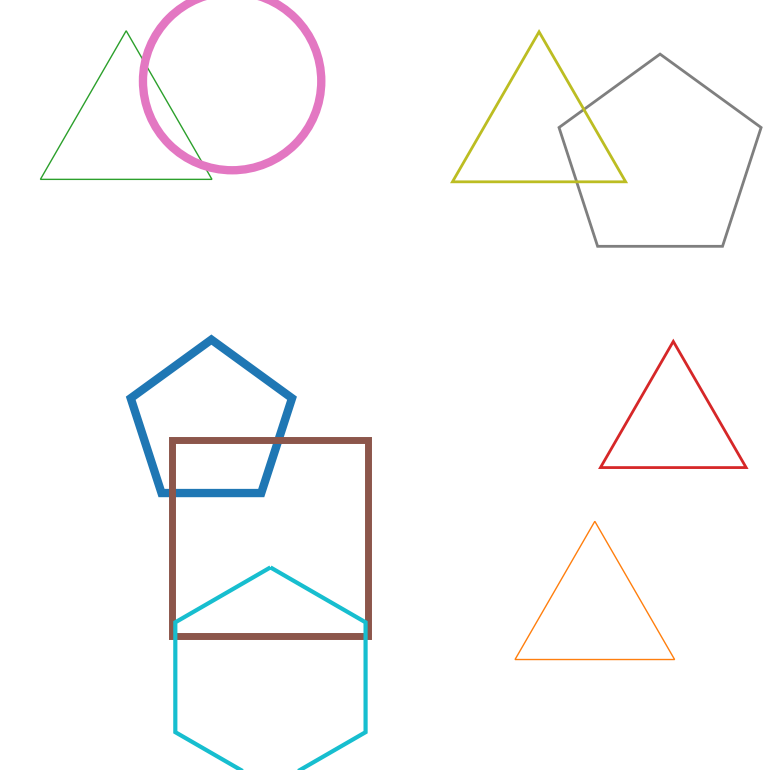[{"shape": "pentagon", "thickness": 3, "radius": 0.55, "center": [0.275, 0.449]}, {"shape": "triangle", "thickness": 0.5, "radius": 0.6, "center": [0.772, 0.203]}, {"shape": "triangle", "thickness": 0.5, "radius": 0.64, "center": [0.164, 0.831]}, {"shape": "triangle", "thickness": 1, "radius": 0.55, "center": [0.874, 0.447]}, {"shape": "square", "thickness": 2.5, "radius": 0.63, "center": [0.351, 0.301]}, {"shape": "circle", "thickness": 3, "radius": 0.58, "center": [0.301, 0.895]}, {"shape": "pentagon", "thickness": 1, "radius": 0.69, "center": [0.857, 0.792]}, {"shape": "triangle", "thickness": 1, "radius": 0.65, "center": [0.7, 0.829]}, {"shape": "hexagon", "thickness": 1.5, "radius": 0.71, "center": [0.351, 0.12]}]